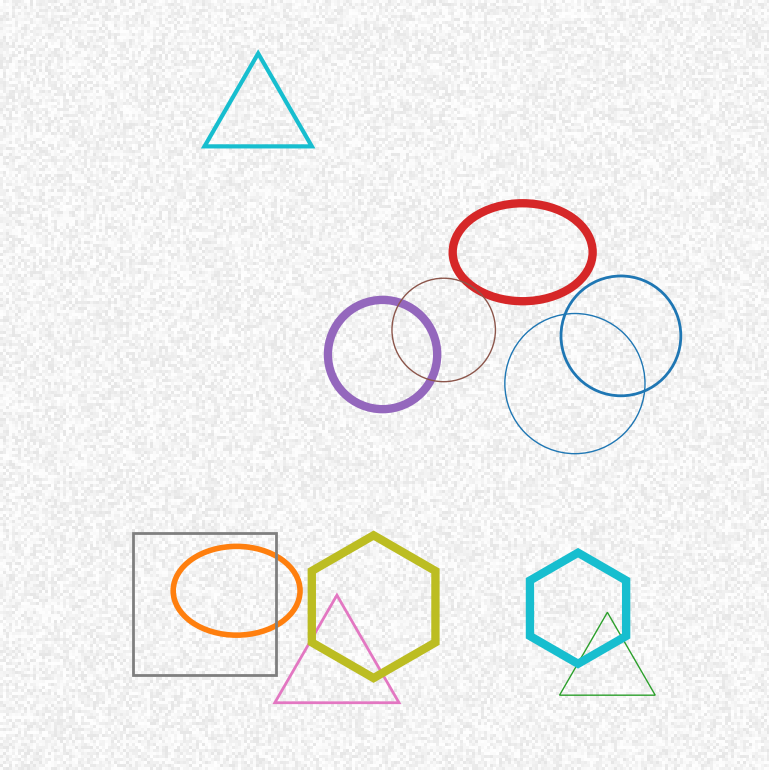[{"shape": "circle", "thickness": 1, "radius": 0.39, "center": [0.806, 0.564]}, {"shape": "circle", "thickness": 0.5, "radius": 0.46, "center": [0.747, 0.502]}, {"shape": "oval", "thickness": 2, "radius": 0.41, "center": [0.307, 0.233]}, {"shape": "triangle", "thickness": 0.5, "radius": 0.36, "center": [0.789, 0.133]}, {"shape": "oval", "thickness": 3, "radius": 0.45, "center": [0.679, 0.672]}, {"shape": "circle", "thickness": 3, "radius": 0.35, "center": [0.497, 0.54]}, {"shape": "circle", "thickness": 0.5, "radius": 0.34, "center": [0.576, 0.571]}, {"shape": "triangle", "thickness": 1, "radius": 0.47, "center": [0.438, 0.134]}, {"shape": "square", "thickness": 1, "radius": 0.46, "center": [0.266, 0.216]}, {"shape": "hexagon", "thickness": 3, "radius": 0.46, "center": [0.485, 0.212]}, {"shape": "hexagon", "thickness": 3, "radius": 0.36, "center": [0.751, 0.21]}, {"shape": "triangle", "thickness": 1.5, "radius": 0.4, "center": [0.335, 0.85]}]